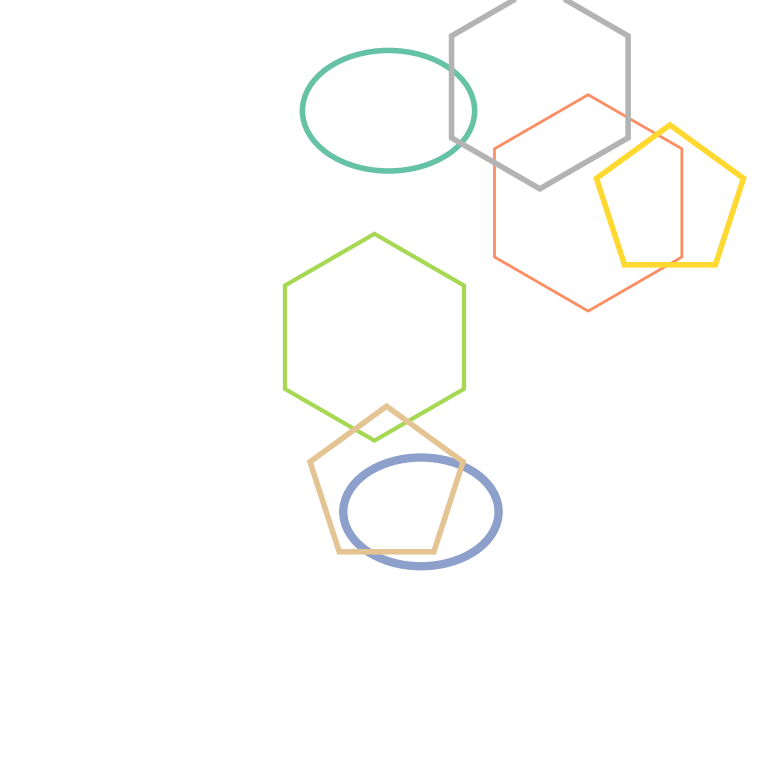[{"shape": "oval", "thickness": 2, "radius": 0.56, "center": [0.505, 0.856]}, {"shape": "hexagon", "thickness": 1, "radius": 0.7, "center": [0.764, 0.736]}, {"shape": "oval", "thickness": 3, "radius": 0.5, "center": [0.547, 0.335]}, {"shape": "hexagon", "thickness": 1.5, "radius": 0.67, "center": [0.486, 0.562]}, {"shape": "pentagon", "thickness": 2, "radius": 0.5, "center": [0.87, 0.737]}, {"shape": "pentagon", "thickness": 2, "radius": 0.52, "center": [0.502, 0.368]}, {"shape": "hexagon", "thickness": 2, "radius": 0.66, "center": [0.701, 0.887]}]